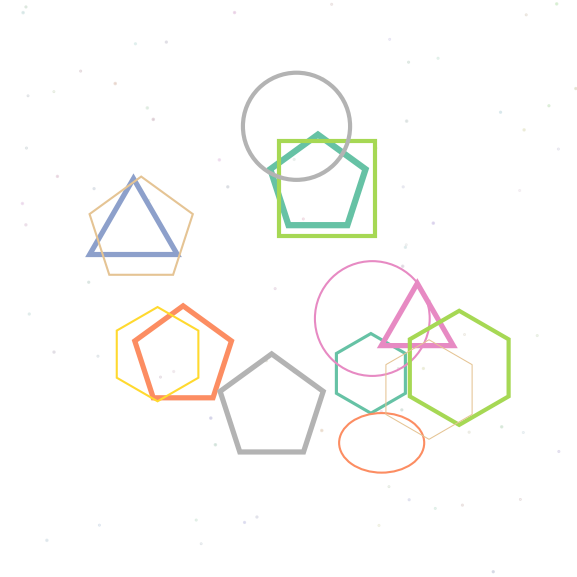[{"shape": "pentagon", "thickness": 3, "radius": 0.43, "center": [0.551, 0.679]}, {"shape": "hexagon", "thickness": 1.5, "radius": 0.34, "center": [0.642, 0.353]}, {"shape": "oval", "thickness": 1, "radius": 0.37, "center": [0.661, 0.232]}, {"shape": "pentagon", "thickness": 2.5, "radius": 0.44, "center": [0.317, 0.382]}, {"shape": "triangle", "thickness": 2.5, "radius": 0.44, "center": [0.231, 0.602]}, {"shape": "circle", "thickness": 1, "radius": 0.5, "center": [0.645, 0.448]}, {"shape": "triangle", "thickness": 2.5, "radius": 0.36, "center": [0.723, 0.437]}, {"shape": "hexagon", "thickness": 2, "radius": 0.49, "center": [0.795, 0.362]}, {"shape": "square", "thickness": 2, "radius": 0.41, "center": [0.566, 0.673]}, {"shape": "hexagon", "thickness": 1, "radius": 0.41, "center": [0.273, 0.386]}, {"shape": "hexagon", "thickness": 0.5, "radius": 0.43, "center": [0.743, 0.325]}, {"shape": "pentagon", "thickness": 1, "radius": 0.47, "center": [0.244, 0.599]}, {"shape": "circle", "thickness": 2, "radius": 0.46, "center": [0.513, 0.78]}, {"shape": "pentagon", "thickness": 2.5, "radius": 0.47, "center": [0.47, 0.292]}]